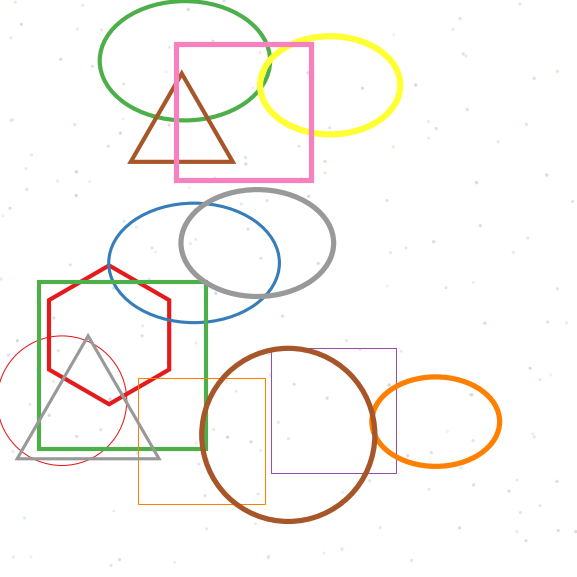[{"shape": "circle", "thickness": 0.5, "radius": 0.56, "center": [0.107, 0.305]}, {"shape": "hexagon", "thickness": 2, "radius": 0.6, "center": [0.189, 0.419]}, {"shape": "oval", "thickness": 1.5, "radius": 0.74, "center": [0.336, 0.544]}, {"shape": "oval", "thickness": 2, "radius": 0.74, "center": [0.32, 0.894]}, {"shape": "square", "thickness": 2, "radius": 0.72, "center": [0.212, 0.366]}, {"shape": "square", "thickness": 0.5, "radius": 0.54, "center": [0.578, 0.288]}, {"shape": "square", "thickness": 0.5, "radius": 0.55, "center": [0.349, 0.236]}, {"shape": "oval", "thickness": 2.5, "radius": 0.55, "center": [0.755, 0.269]}, {"shape": "oval", "thickness": 3, "radius": 0.61, "center": [0.572, 0.851]}, {"shape": "triangle", "thickness": 2, "radius": 0.51, "center": [0.315, 0.77]}, {"shape": "circle", "thickness": 2.5, "radius": 0.75, "center": [0.499, 0.246]}, {"shape": "square", "thickness": 2.5, "radius": 0.59, "center": [0.422, 0.805]}, {"shape": "triangle", "thickness": 1.5, "radius": 0.71, "center": [0.153, 0.276]}, {"shape": "oval", "thickness": 2.5, "radius": 0.66, "center": [0.446, 0.578]}]